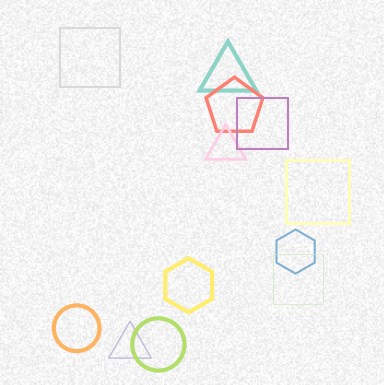[{"shape": "triangle", "thickness": 3, "radius": 0.43, "center": [0.592, 0.807]}, {"shape": "square", "thickness": 2, "radius": 0.41, "center": [0.824, 0.502]}, {"shape": "triangle", "thickness": 1, "radius": 0.32, "center": [0.338, 0.102]}, {"shape": "pentagon", "thickness": 2.5, "radius": 0.39, "center": [0.609, 0.722]}, {"shape": "hexagon", "thickness": 1.5, "radius": 0.29, "center": [0.768, 0.347]}, {"shape": "circle", "thickness": 3, "radius": 0.3, "center": [0.199, 0.147]}, {"shape": "circle", "thickness": 3, "radius": 0.34, "center": [0.411, 0.105]}, {"shape": "triangle", "thickness": 2, "radius": 0.3, "center": [0.586, 0.616]}, {"shape": "square", "thickness": 1.5, "radius": 0.39, "center": [0.234, 0.85]}, {"shape": "square", "thickness": 1.5, "radius": 0.33, "center": [0.682, 0.679]}, {"shape": "square", "thickness": 0.5, "radius": 0.32, "center": [0.774, 0.274]}, {"shape": "hexagon", "thickness": 3, "radius": 0.35, "center": [0.49, 0.259]}]